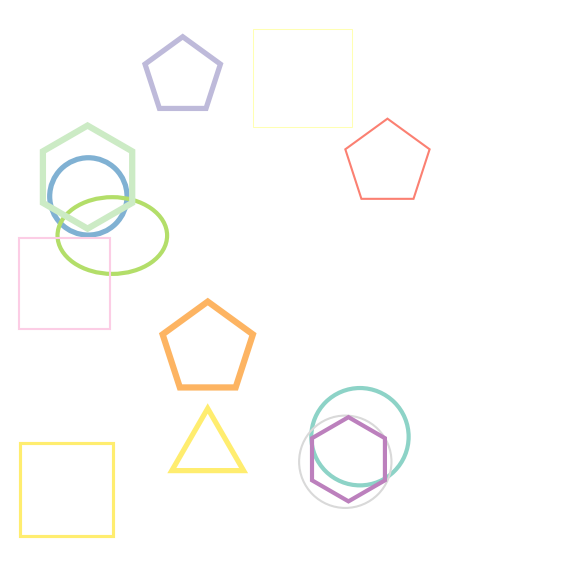[{"shape": "circle", "thickness": 2, "radius": 0.42, "center": [0.623, 0.243]}, {"shape": "square", "thickness": 0.5, "radius": 0.43, "center": [0.524, 0.864]}, {"shape": "pentagon", "thickness": 2.5, "radius": 0.34, "center": [0.316, 0.867]}, {"shape": "pentagon", "thickness": 1, "radius": 0.38, "center": [0.671, 0.717]}, {"shape": "circle", "thickness": 2.5, "radius": 0.33, "center": [0.153, 0.659]}, {"shape": "pentagon", "thickness": 3, "radius": 0.41, "center": [0.36, 0.395]}, {"shape": "oval", "thickness": 2, "radius": 0.47, "center": [0.194, 0.591]}, {"shape": "square", "thickness": 1, "radius": 0.39, "center": [0.111, 0.508]}, {"shape": "circle", "thickness": 1, "radius": 0.4, "center": [0.598, 0.2]}, {"shape": "hexagon", "thickness": 2, "radius": 0.36, "center": [0.603, 0.204]}, {"shape": "hexagon", "thickness": 3, "radius": 0.45, "center": [0.152, 0.692]}, {"shape": "square", "thickness": 1.5, "radius": 0.4, "center": [0.115, 0.152]}, {"shape": "triangle", "thickness": 2.5, "radius": 0.36, "center": [0.36, 0.22]}]